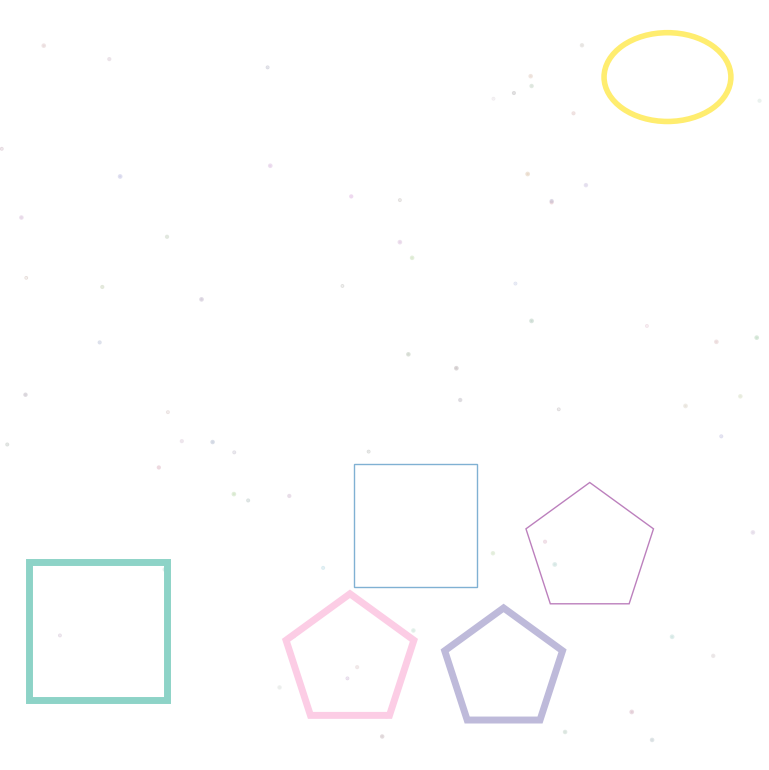[{"shape": "square", "thickness": 2.5, "radius": 0.45, "center": [0.127, 0.18]}, {"shape": "pentagon", "thickness": 2.5, "radius": 0.4, "center": [0.654, 0.13]}, {"shape": "square", "thickness": 0.5, "radius": 0.4, "center": [0.54, 0.318]}, {"shape": "pentagon", "thickness": 2.5, "radius": 0.44, "center": [0.454, 0.142]}, {"shape": "pentagon", "thickness": 0.5, "radius": 0.44, "center": [0.766, 0.286]}, {"shape": "oval", "thickness": 2, "radius": 0.41, "center": [0.867, 0.9]}]